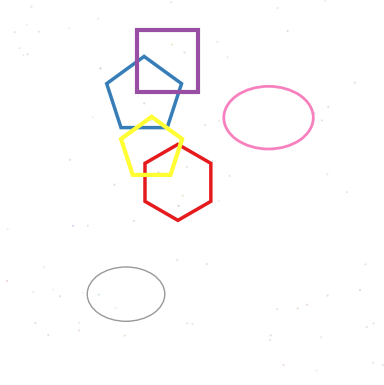[{"shape": "hexagon", "thickness": 2.5, "radius": 0.49, "center": [0.462, 0.526]}, {"shape": "pentagon", "thickness": 2.5, "radius": 0.51, "center": [0.374, 0.751]}, {"shape": "square", "thickness": 3, "radius": 0.4, "center": [0.435, 0.842]}, {"shape": "pentagon", "thickness": 3, "radius": 0.42, "center": [0.394, 0.613]}, {"shape": "oval", "thickness": 2, "radius": 0.58, "center": [0.698, 0.694]}, {"shape": "oval", "thickness": 1, "radius": 0.5, "center": [0.327, 0.236]}]